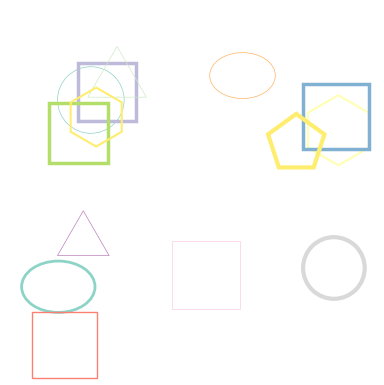[{"shape": "oval", "thickness": 2, "radius": 0.48, "center": [0.151, 0.255]}, {"shape": "circle", "thickness": 0.5, "radius": 0.43, "center": [0.236, 0.74]}, {"shape": "hexagon", "thickness": 1.5, "radius": 0.46, "center": [0.879, 0.662]}, {"shape": "square", "thickness": 2.5, "radius": 0.38, "center": [0.279, 0.761]}, {"shape": "square", "thickness": 1, "radius": 0.42, "center": [0.167, 0.104]}, {"shape": "square", "thickness": 2.5, "radius": 0.43, "center": [0.873, 0.698]}, {"shape": "oval", "thickness": 0.5, "radius": 0.43, "center": [0.63, 0.804]}, {"shape": "square", "thickness": 2.5, "radius": 0.39, "center": [0.203, 0.655]}, {"shape": "square", "thickness": 0.5, "radius": 0.44, "center": [0.535, 0.286]}, {"shape": "circle", "thickness": 3, "radius": 0.4, "center": [0.867, 0.304]}, {"shape": "triangle", "thickness": 0.5, "radius": 0.39, "center": [0.216, 0.375]}, {"shape": "triangle", "thickness": 0.5, "radius": 0.44, "center": [0.304, 0.791]}, {"shape": "pentagon", "thickness": 3, "radius": 0.38, "center": [0.769, 0.627]}, {"shape": "hexagon", "thickness": 1.5, "radius": 0.38, "center": [0.25, 0.696]}]